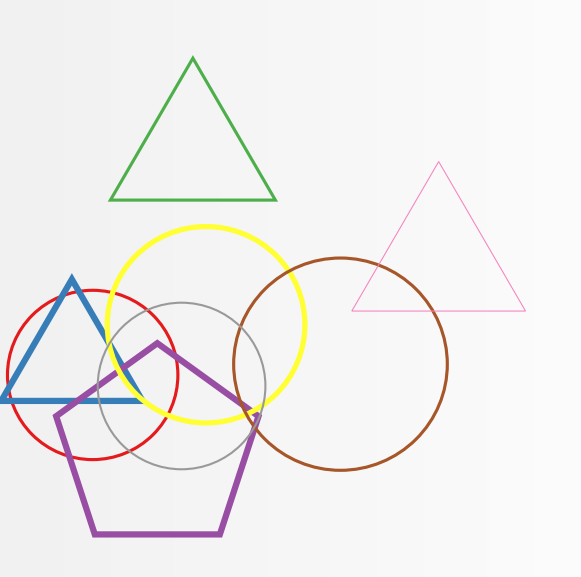[{"shape": "circle", "thickness": 1.5, "radius": 0.73, "center": [0.159, 0.35]}, {"shape": "triangle", "thickness": 3, "radius": 0.7, "center": [0.124, 0.375]}, {"shape": "triangle", "thickness": 1.5, "radius": 0.82, "center": [0.332, 0.735]}, {"shape": "pentagon", "thickness": 3, "radius": 0.92, "center": [0.271, 0.222]}, {"shape": "circle", "thickness": 2.5, "radius": 0.85, "center": [0.355, 0.437]}, {"shape": "circle", "thickness": 1.5, "radius": 0.92, "center": [0.586, 0.369]}, {"shape": "triangle", "thickness": 0.5, "radius": 0.86, "center": [0.755, 0.547]}, {"shape": "circle", "thickness": 1, "radius": 0.72, "center": [0.312, 0.331]}]